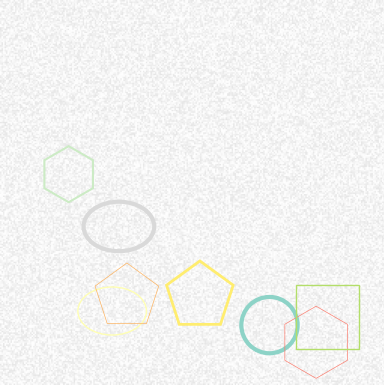[{"shape": "circle", "thickness": 3, "radius": 0.37, "center": [0.7, 0.156]}, {"shape": "oval", "thickness": 1, "radius": 0.45, "center": [0.291, 0.192]}, {"shape": "hexagon", "thickness": 0.5, "radius": 0.47, "center": [0.821, 0.111]}, {"shape": "pentagon", "thickness": 0.5, "radius": 0.43, "center": [0.33, 0.23]}, {"shape": "square", "thickness": 1, "radius": 0.41, "center": [0.851, 0.177]}, {"shape": "oval", "thickness": 3, "radius": 0.46, "center": [0.309, 0.412]}, {"shape": "hexagon", "thickness": 1.5, "radius": 0.36, "center": [0.178, 0.548]}, {"shape": "pentagon", "thickness": 2, "radius": 0.46, "center": [0.519, 0.231]}]